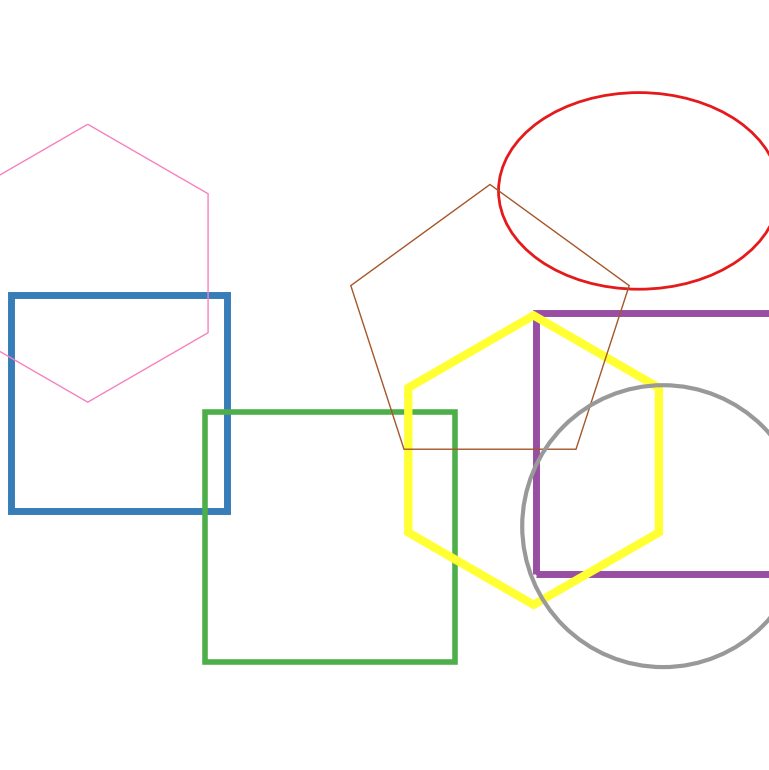[{"shape": "oval", "thickness": 1, "radius": 0.91, "center": [0.83, 0.752]}, {"shape": "square", "thickness": 2.5, "radius": 0.7, "center": [0.154, 0.477]}, {"shape": "square", "thickness": 2, "radius": 0.81, "center": [0.428, 0.303]}, {"shape": "square", "thickness": 2.5, "radius": 0.85, "center": [0.865, 0.424]}, {"shape": "hexagon", "thickness": 3, "radius": 0.94, "center": [0.693, 0.402]}, {"shape": "pentagon", "thickness": 0.5, "radius": 0.95, "center": [0.636, 0.57]}, {"shape": "hexagon", "thickness": 0.5, "radius": 0.9, "center": [0.114, 0.658]}, {"shape": "circle", "thickness": 1.5, "radius": 0.92, "center": [0.861, 0.317]}]